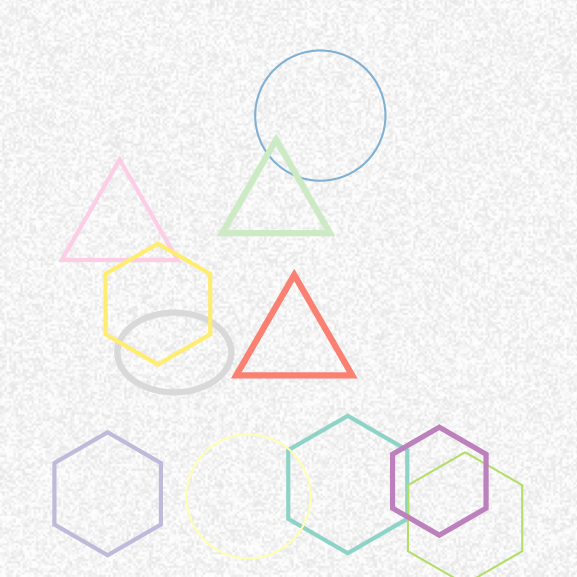[{"shape": "hexagon", "thickness": 2, "radius": 0.6, "center": [0.602, 0.16]}, {"shape": "circle", "thickness": 1, "radius": 0.54, "center": [0.43, 0.14]}, {"shape": "hexagon", "thickness": 2, "radius": 0.53, "center": [0.186, 0.144]}, {"shape": "triangle", "thickness": 3, "radius": 0.58, "center": [0.51, 0.407]}, {"shape": "circle", "thickness": 1, "radius": 0.56, "center": [0.555, 0.799]}, {"shape": "hexagon", "thickness": 1, "radius": 0.57, "center": [0.805, 0.102]}, {"shape": "triangle", "thickness": 2, "radius": 0.58, "center": [0.207, 0.607]}, {"shape": "oval", "thickness": 3, "radius": 0.49, "center": [0.302, 0.389]}, {"shape": "hexagon", "thickness": 2.5, "radius": 0.47, "center": [0.761, 0.166]}, {"shape": "triangle", "thickness": 3, "radius": 0.54, "center": [0.478, 0.649]}, {"shape": "hexagon", "thickness": 2, "radius": 0.52, "center": [0.273, 0.473]}]